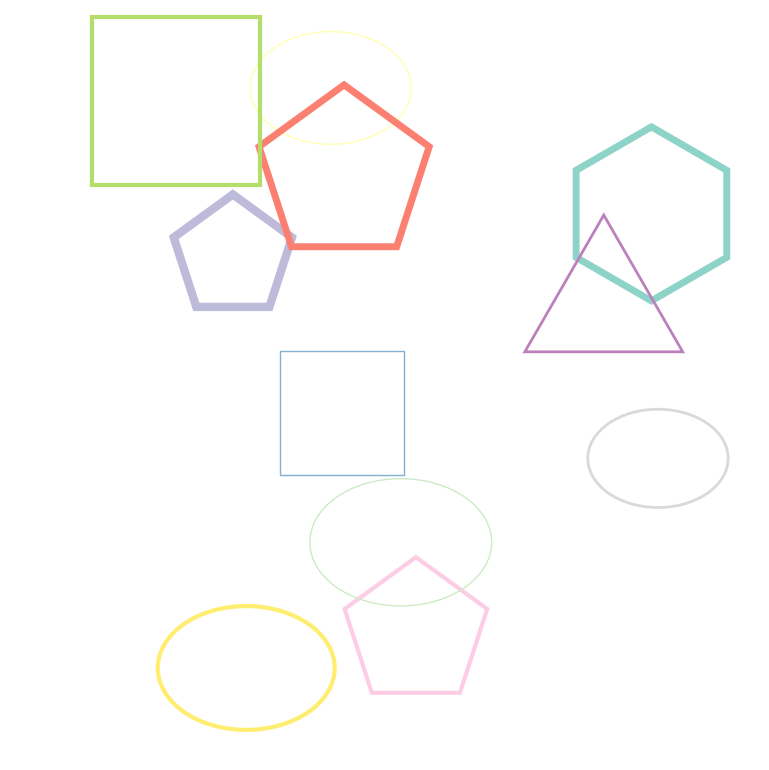[{"shape": "hexagon", "thickness": 2.5, "radius": 0.56, "center": [0.846, 0.722]}, {"shape": "oval", "thickness": 0.5, "radius": 0.52, "center": [0.43, 0.886]}, {"shape": "pentagon", "thickness": 3, "radius": 0.4, "center": [0.302, 0.667]}, {"shape": "pentagon", "thickness": 2.5, "radius": 0.58, "center": [0.447, 0.774]}, {"shape": "square", "thickness": 0.5, "radius": 0.4, "center": [0.444, 0.463]}, {"shape": "square", "thickness": 1.5, "radius": 0.55, "center": [0.229, 0.869]}, {"shape": "pentagon", "thickness": 1.5, "radius": 0.49, "center": [0.54, 0.179]}, {"shape": "oval", "thickness": 1, "radius": 0.46, "center": [0.855, 0.405]}, {"shape": "triangle", "thickness": 1, "radius": 0.59, "center": [0.784, 0.602]}, {"shape": "oval", "thickness": 0.5, "radius": 0.59, "center": [0.52, 0.296]}, {"shape": "oval", "thickness": 1.5, "radius": 0.57, "center": [0.32, 0.133]}]